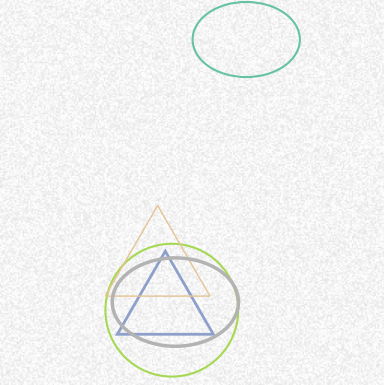[{"shape": "oval", "thickness": 1.5, "radius": 0.7, "center": [0.64, 0.897]}, {"shape": "triangle", "thickness": 2, "radius": 0.72, "center": [0.429, 0.204]}, {"shape": "circle", "thickness": 1.5, "radius": 0.86, "center": [0.446, 0.194]}, {"shape": "triangle", "thickness": 1, "radius": 0.78, "center": [0.409, 0.309]}, {"shape": "oval", "thickness": 2.5, "radius": 0.82, "center": [0.456, 0.215]}]